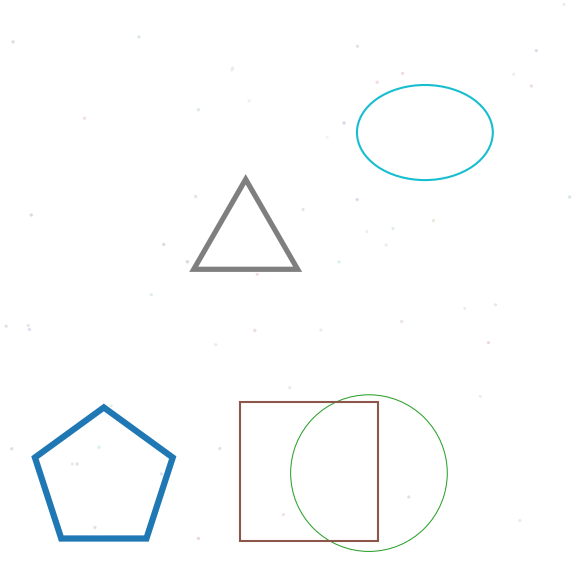[{"shape": "pentagon", "thickness": 3, "radius": 0.63, "center": [0.18, 0.168]}, {"shape": "circle", "thickness": 0.5, "radius": 0.68, "center": [0.639, 0.18]}, {"shape": "square", "thickness": 1, "radius": 0.6, "center": [0.535, 0.183]}, {"shape": "triangle", "thickness": 2.5, "radius": 0.52, "center": [0.425, 0.585]}, {"shape": "oval", "thickness": 1, "radius": 0.59, "center": [0.736, 0.77]}]